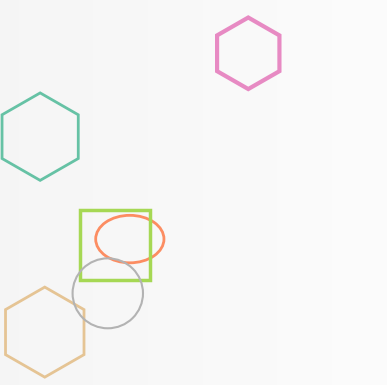[{"shape": "hexagon", "thickness": 2, "radius": 0.57, "center": [0.104, 0.645]}, {"shape": "oval", "thickness": 2, "radius": 0.44, "center": [0.335, 0.379]}, {"shape": "hexagon", "thickness": 3, "radius": 0.46, "center": [0.641, 0.862]}, {"shape": "square", "thickness": 2.5, "radius": 0.45, "center": [0.296, 0.364]}, {"shape": "hexagon", "thickness": 2, "radius": 0.58, "center": [0.116, 0.137]}, {"shape": "circle", "thickness": 1.5, "radius": 0.45, "center": [0.278, 0.238]}]